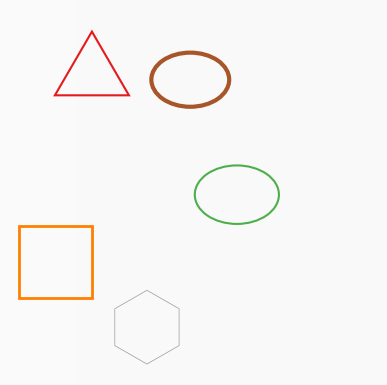[{"shape": "triangle", "thickness": 1.5, "radius": 0.55, "center": [0.237, 0.808]}, {"shape": "oval", "thickness": 1.5, "radius": 0.54, "center": [0.611, 0.494]}, {"shape": "square", "thickness": 2, "radius": 0.47, "center": [0.143, 0.319]}, {"shape": "oval", "thickness": 3, "radius": 0.5, "center": [0.491, 0.793]}, {"shape": "hexagon", "thickness": 0.5, "radius": 0.48, "center": [0.379, 0.15]}]